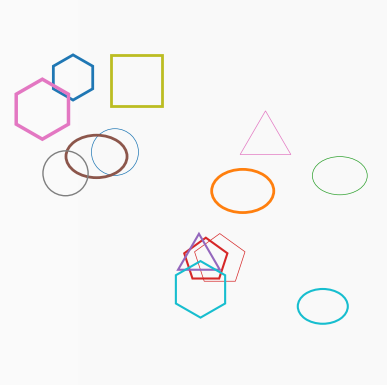[{"shape": "circle", "thickness": 0.5, "radius": 0.3, "center": [0.297, 0.605]}, {"shape": "hexagon", "thickness": 2, "radius": 0.29, "center": [0.188, 0.799]}, {"shape": "oval", "thickness": 2, "radius": 0.4, "center": [0.626, 0.504]}, {"shape": "oval", "thickness": 0.5, "radius": 0.35, "center": [0.877, 0.544]}, {"shape": "pentagon", "thickness": 0.5, "radius": 0.34, "center": [0.567, 0.325]}, {"shape": "pentagon", "thickness": 1.5, "radius": 0.29, "center": [0.531, 0.324]}, {"shape": "triangle", "thickness": 1.5, "radius": 0.31, "center": [0.513, 0.33]}, {"shape": "oval", "thickness": 2, "radius": 0.39, "center": [0.249, 0.594]}, {"shape": "hexagon", "thickness": 2.5, "radius": 0.39, "center": [0.109, 0.716]}, {"shape": "triangle", "thickness": 0.5, "radius": 0.38, "center": [0.685, 0.636]}, {"shape": "circle", "thickness": 1, "radius": 0.29, "center": [0.169, 0.55]}, {"shape": "square", "thickness": 2, "radius": 0.33, "center": [0.353, 0.791]}, {"shape": "hexagon", "thickness": 1.5, "radius": 0.37, "center": [0.517, 0.248]}, {"shape": "oval", "thickness": 1.5, "radius": 0.32, "center": [0.833, 0.204]}]